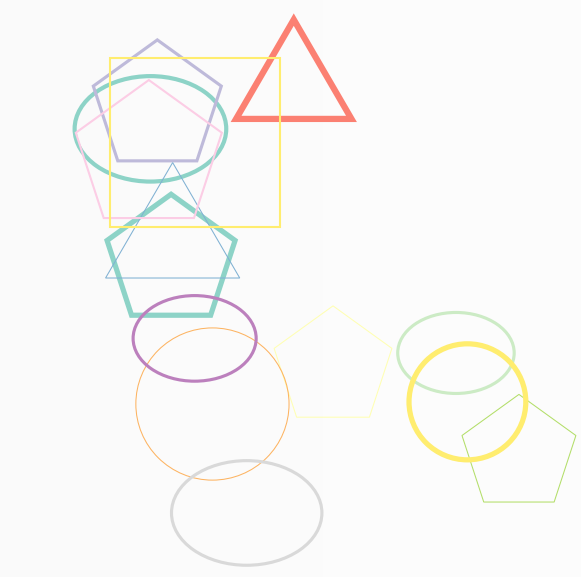[{"shape": "pentagon", "thickness": 2.5, "radius": 0.58, "center": [0.294, 0.547]}, {"shape": "oval", "thickness": 2, "radius": 0.65, "center": [0.259, 0.776]}, {"shape": "pentagon", "thickness": 0.5, "radius": 0.53, "center": [0.573, 0.363]}, {"shape": "pentagon", "thickness": 1.5, "radius": 0.58, "center": [0.271, 0.814]}, {"shape": "triangle", "thickness": 3, "radius": 0.57, "center": [0.505, 0.851]}, {"shape": "triangle", "thickness": 0.5, "radius": 0.67, "center": [0.297, 0.584]}, {"shape": "circle", "thickness": 0.5, "radius": 0.66, "center": [0.365, 0.3]}, {"shape": "pentagon", "thickness": 0.5, "radius": 0.52, "center": [0.893, 0.213]}, {"shape": "pentagon", "thickness": 1, "radius": 0.66, "center": [0.256, 0.728]}, {"shape": "oval", "thickness": 1.5, "radius": 0.65, "center": [0.424, 0.111]}, {"shape": "oval", "thickness": 1.5, "radius": 0.53, "center": [0.335, 0.413]}, {"shape": "oval", "thickness": 1.5, "radius": 0.5, "center": [0.784, 0.388]}, {"shape": "circle", "thickness": 2.5, "radius": 0.5, "center": [0.804, 0.303]}, {"shape": "square", "thickness": 1, "radius": 0.73, "center": [0.335, 0.752]}]